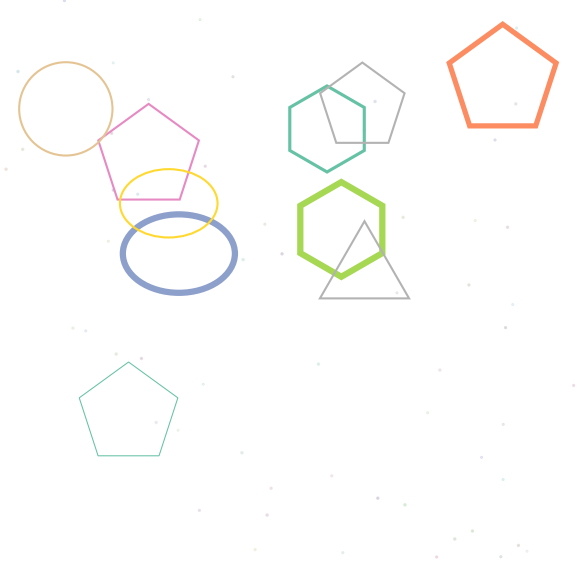[{"shape": "pentagon", "thickness": 0.5, "radius": 0.45, "center": [0.223, 0.282]}, {"shape": "hexagon", "thickness": 1.5, "radius": 0.37, "center": [0.566, 0.776]}, {"shape": "pentagon", "thickness": 2.5, "radius": 0.49, "center": [0.87, 0.86]}, {"shape": "oval", "thickness": 3, "radius": 0.49, "center": [0.31, 0.56]}, {"shape": "pentagon", "thickness": 1, "radius": 0.46, "center": [0.257, 0.728]}, {"shape": "hexagon", "thickness": 3, "radius": 0.41, "center": [0.591, 0.602]}, {"shape": "oval", "thickness": 1, "radius": 0.42, "center": [0.292, 0.647]}, {"shape": "circle", "thickness": 1, "radius": 0.4, "center": [0.114, 0.811]}, {"shape": "pentagon", "thickness": 1, "radius": 0.38, "center": [0.627, 0.814]}, {"shape": "triangle", "thickness": 1, "radius": 0.45, "center": [0.631, 0.527]}]